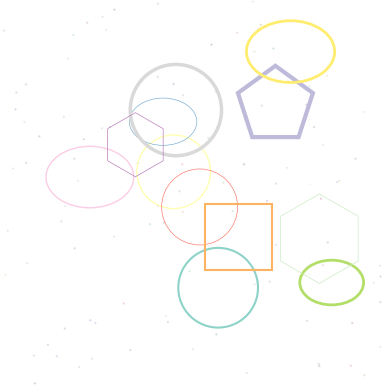[{"shape": "circle", "thickness": 1.5, "radius": 0.52, "center": [0.567, 0.253]}, {"shape": "circle", "thickness": 1, "radius": 0.48, "center": [0.451, 0.554]}, {"shape": "pentagon", "thickness": 3, "radius": 0.51, "center": [0.715, 0.727]}, {"shape": "circle", "thickness": 0.5, "radius": 0.49, "center": [0.519, 0.462]}, {"shape": "oval", "thickness": 0.5, "radius": 0.44, "center": [0.424, 0.684]}, {"shape": "square", "thickness": 1.5, "radius": 0.43, "center": [0.62, 0.385]}, {"shape": "oval", "thickness": 2, "radius": 0.41, "center": [0.862, 0.266]}, {"shape": "oval", "thickness": 1, "radius": 0.57, "center": [0.233, 0.54]}, {"shape": "circle", "thickness": 2.5, "radius": 0.59, "center": [0.457, 0.714]}, {"shape": "hexagon", "thickness": 0.5, "radius": 0.42, "center": [0.352, 0.624]}, {"shape": "hexagon", "thickness": 0.5, "radius": 0.58, "center": [0.83, 0.38]}, {"shape": "oval", "thickness": 2, "radius": 0.57, "center": [0.755, 0.866]}]